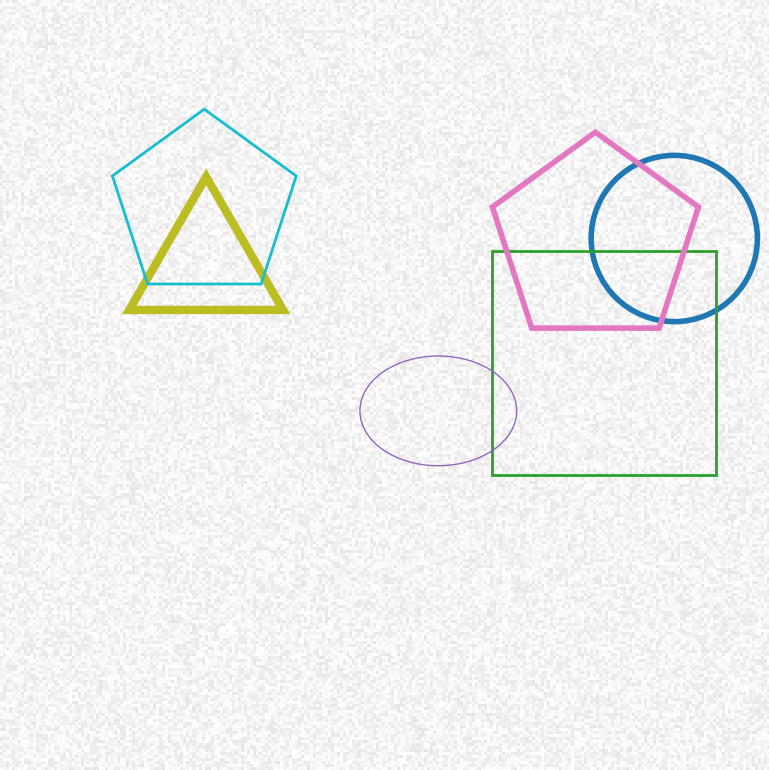[{"shape": "circle", "thickness": 2, "radius": 0.54, "center": [0.876, 0.69]}, {"shape": "square", "thickness": 1, "radius": 0.73, "center": [0.785, 0.528]}, {"shape": "oval", "thickness": 0.5, "radius": 0.51, "center": [0.569, 0.466]}, {"shape": "pentagon", "thickness": 2, "radius": 0.7, "center": [0.773, 0.688]}, {"shape": "triangle", "thickness": 3, "radius": 0.58, "center": [0.268, 0.655]}, {"shape": "pentagon", "thickness": 1, "radius": 0.63, "center": [0.265, 0.733]}]